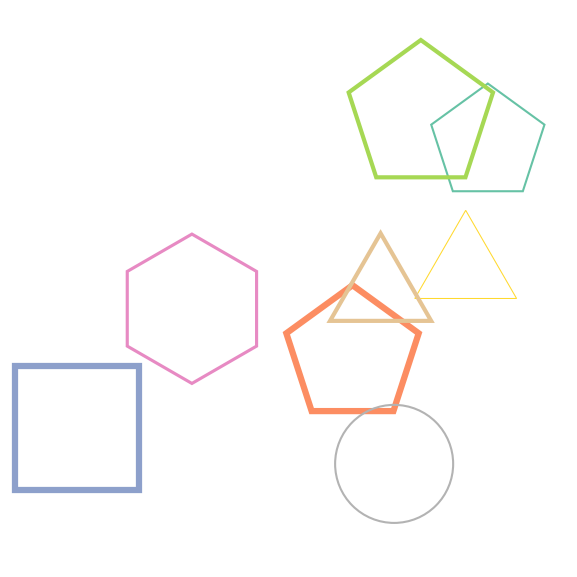[{"shape": "pentagon", "thickness": 1, "radius": 0.52, "center": [0.845, 0.751]}, {"shape": "pentagon", "thickness": 3, "radius": 0.6, "center": [0.61, 0.385]}, {"shape": "square", "thickness": 3, "radius": 0.54, "center": [0.134, 0.258]}, {"shape": "hexagon", "thickness": 1.5, "radius": 0.65, "center": [0.332, 0.464]}, {"shape": "pentagon", "thickness": 2, "radius": 0.66, "center": [0.729, 0.798]}, {"shape": "triangle", "thickness": 0.5, "radius": 0.51, "center": [0.806, 0.533]}, {"shape": "triangle", "thickness": 2, "radius": 0.51, "center": [0.659, 0.494]}, {"shape": "circle", "thickness": 1, "radius": 0.51, "center": [0.682, 0.196]}]